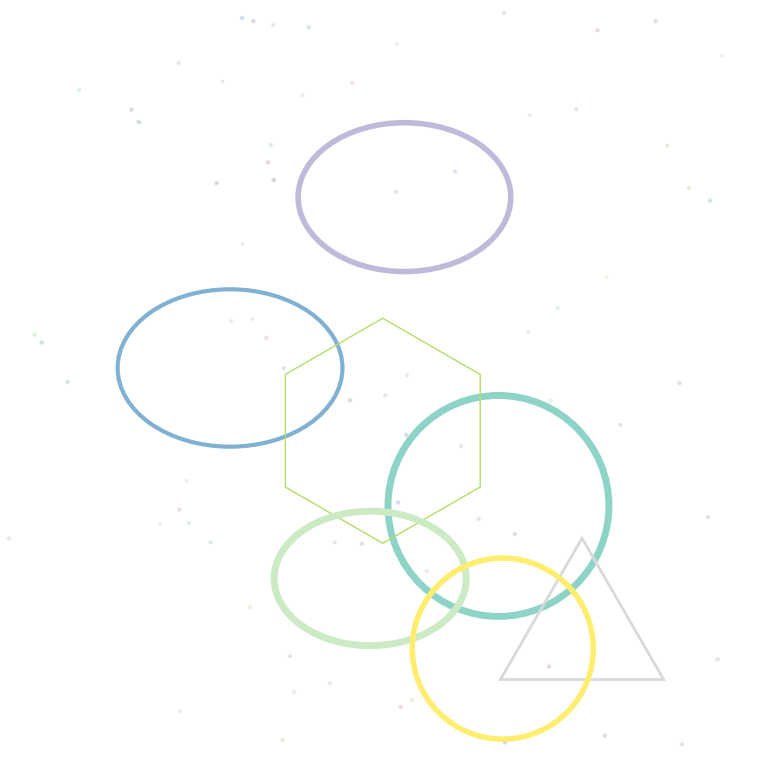[{"shape": "circle", "thickness": 2.5, "radius": 0.72, "center": [0.647, 0.343]}, {"shape": "oval", "thickness": 2, "radius": 0.69, "center": [0.525, 0.744]}, {"shape": "oval", "thickness": 1.5, "radius": 0.73, "center": [0.299, 0.522]}, {"shape": "hexagon", "thickness": 0.5, "radius": 0.73, "center": [0.497, 0.441]}, {"shape": "triangle", "thickness": 1, "radius": 0.61, "center": [0.756, 0.179]}, {"shape": "oval", "thickness": 2.5, "radius": 0.62, "center": [0.481, 0.249]}, {"shape": "circle", "thickness": 2, "radius": 0.59, "center": [0.653, 0.158]}]